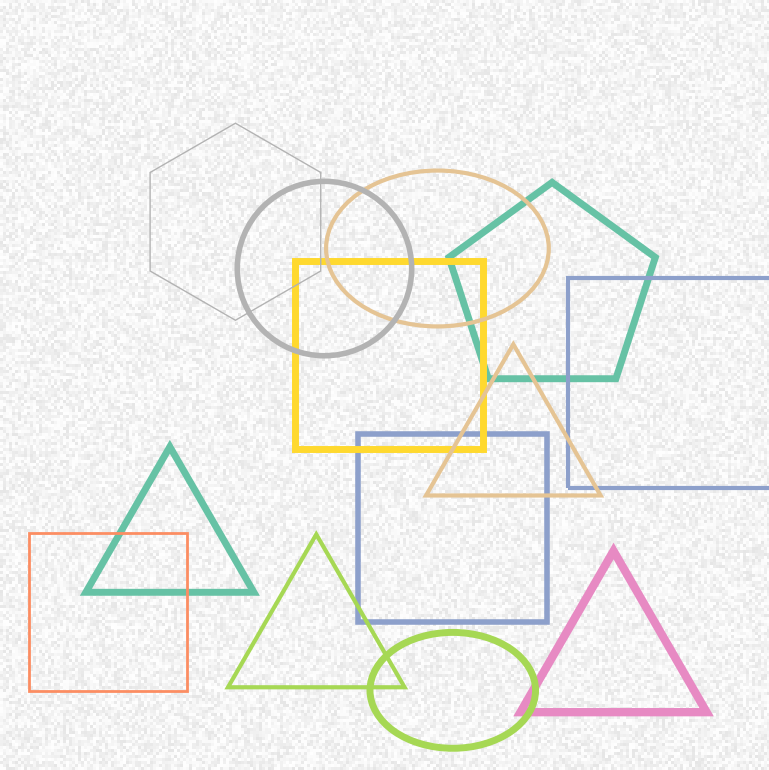[{"shape": "triangle", "thickness": 2.5, "radius": 0.63, "center": [0.221, 0.294]}, {"shape": "pentagon", "thickness": 2.5, "radius": 0.7, "center": [0.717, 0.622]}, {"shape": "square", "thickness": 1, "radius": 0.51, "center": [0.141, 0.205]}, {"shape": "square", "thickness": 1.5, "radius": 0.68, "center": [0.874, 0.503]}, {"shape": "square", "thickness": 2, "radius": 0.61, "center": [0.587, 0.315]}, {"shape": "triangle", "thickness": 3, "radius": 0.7, "center": [0.797, 0.145]}, {"shape": "oval", "thickness": 2.5, "radius": 0.54, "center": [0.588, 0.103]}, {"shape": "triangle", "thickness": 1.5, "radius": 0.66, "center": [0.411, 0.174]}, {"shape": "square", "thickness": 2.5, "radius": 0.61, "center": [0.505, 0.539]}, {"shape": "triangle", "thickness": 1.5, "radius": 0.65, "center": [0.667, 0.422]}, {"shape": "oval", "thickness": 1.5, "radius": 0.72, "center": [0.568, 0.677]}, {"shape": "hexagon", "thickness": 0.5, "radius": 0.64, "center": [0.306, 0.712]}, {"shape": "circle", "thickness": 2, "radius": 0.57, "center": [0.421, 0.651]}]